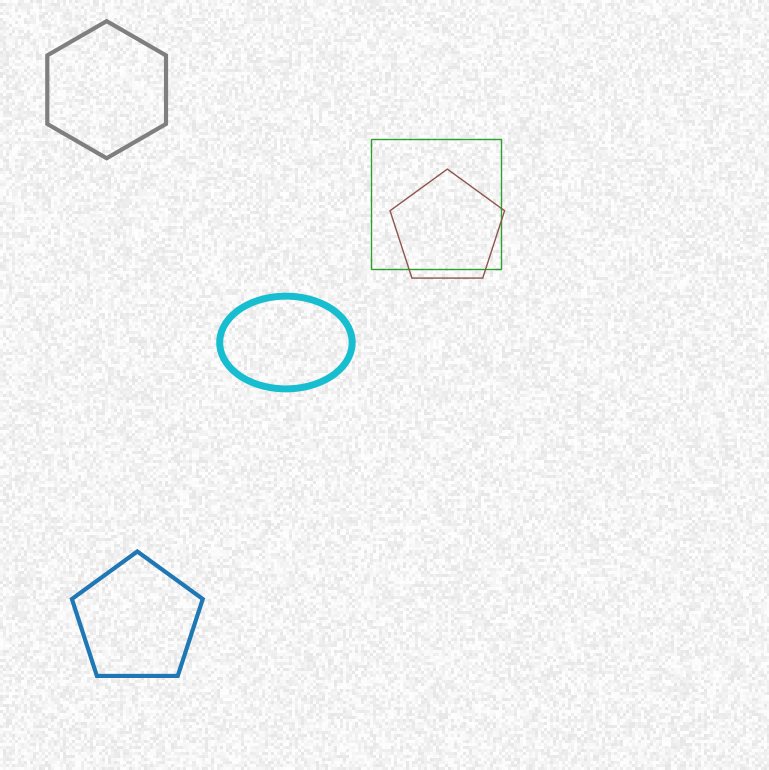[{"shape": "pentagon", "thickness": 1.5, "radius": 0.45, "center": [0.178, 0.194]}, {"shape": "square", "thickness": 0.5, "radius": 0.42, "center": [0.566, 0.735]}, {"shape": "pentagon", "thickness": 0.5, "radius": 0.39, "center": [0.581, 0.702]}, {"shape": "hexagon", "thickness": 1.5, "radius": 0.45, "center": [0.139, 0.884]}, {"shape": "oval", "thickness": 2.5, "radius": 0.43, "center": [0.371, 0.555]}]